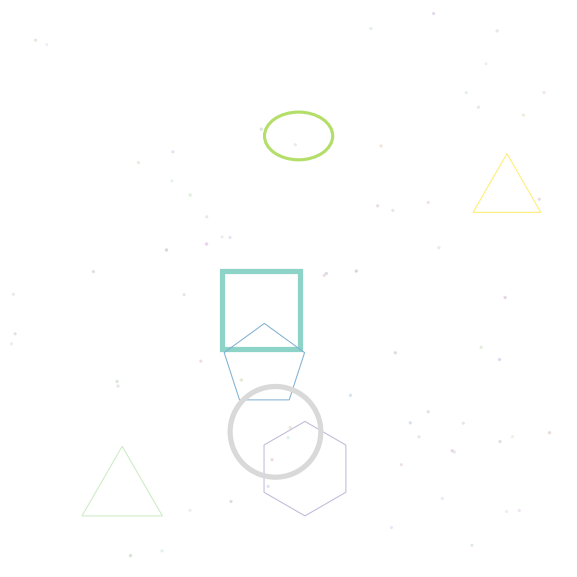[{"shape": "square", "thickness": 2.5, "radius": 0.34, "center": [0.452, 0.462]}, {"shape": "hexagon", "thickness": 0.5, "radius": 0.41, "center": [0.528, 0.188]}, {"shape": "pentagon", "thickness": 0.5, "radius": 0.37, "center": [0.458, 0.366]}, {"shape": "oval", "thickness": 1.5, "radius": 0.3, "center": [0.517, 0.764]}, {"shape": "circle", "thickness": 2.5, "radius": 0.39, "center": [0.477, 0.251]}, {"shape": "triangle", "thickness": 0.5, "radius": 0.4, "center": [0.212, 0.146]}, {"shape": "triangle", "thickness": 0.5, "radius": 0.34, "center": [0.878, 0.665]}]